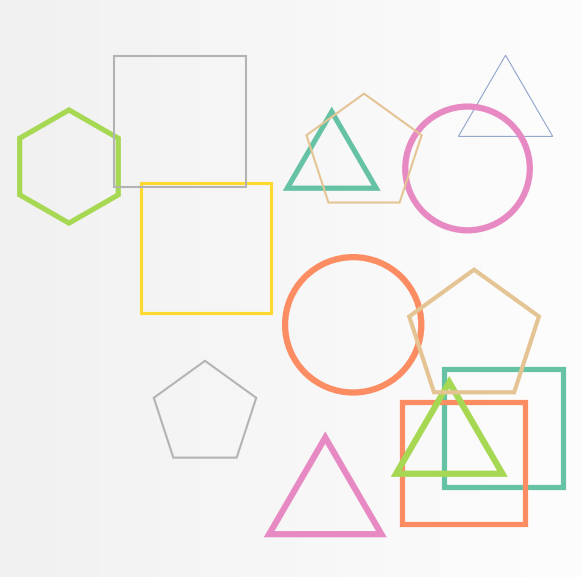[{"shape": "square", "thickness": 2.5, "radius": 0.51, "center": [0.867, 0.257]}, {"shape": "triangle", "thickness": 2.5, "radius": 0.44, "center": [0.571, 0.717]}, {"shape": "circle", "thickness": 3, "radius": 0.59, "center": [0.608, 0.437]}, {"shape": "square", "thickness": 2.5, "radius": 0.53, "center": [0.798, 0.197]}, {"shape": "triangle", "thickness": 0.5, "radius": 0.47, "center": [0.87, 0.81]}, {"shape": "triangle", "thickness": 3, "radius": 0.56, "center": [0.56, 0.13]}, {"shape": "circle", "thickness": 3, "radius": 0.54, "center": [0.804, 0.707]}, {"shape": "triangle", "thickness": 3, "radius": 0.53, "center": [0.773, 0.232]}, {"shape": "hexagon", "thickness": 2.5, "radius": 0.49, "center": [0.119, 0.711]}, {"shape": "square", "thickness": 1.5, "radius": 0.56, "center": [0.355, 0.569]}, {"shape": "pentagon", "thickness": 2, "radius": 0.59, "center": [0.816, 0.415]}, {"shape": "pentagon", "thickness": 1, "radius": 0.52, "center": [0.626, 0.733]}, {"shape": "square", "thickness": 1, "radius": 0.57, "center": [0.31, 0.788]}, {"shape": "pentagon", "thickness": 1, "radius": 0.46, "center": [0.353, 0.282]}]